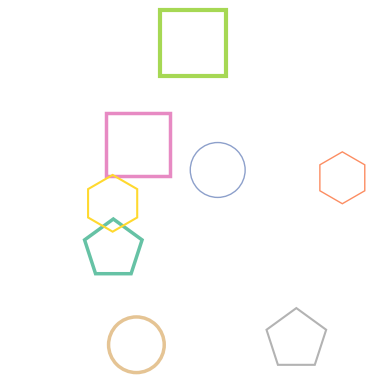[{"shape": "pentagon", "thickness": 2.5, "radius": 0.39, "center": [0.294, 0.353]}, {"shape": "hexagon", "thickness": 1, "radius": 0.34, "center": [0.889, 0.538]}, {"shape": "circle", "thickness": 1, "radius": 0.36, "center": [0.565, 0.558]}, {"shape": "square", "thickness": 2.5, "radius": 0.41, "center": [0.358, 0.624]}, {"shape": "square", "thickness": 3, "radius": 0.43, "center": [0.501, 0.887]}, {"shape": "hexagon", "thickness": 1.5, "radius": 0.37, "center": [0.293, 0.472]}, {"shape": "circle", "thickness": 2.5, "radius": 0.36, "center": [0.354, 0.104]}, {"shape": "pentagon", "thickness": 1.5, "radius": 0.41, "center": [0.77, 0.118]}]